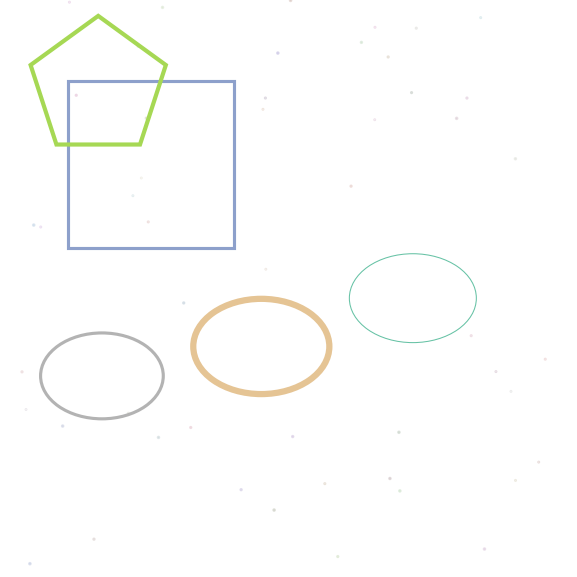[{"shape": "oval", "thickness": 0.5, "radius": 0.55, "center": [0.715, 0.483]}, {"shape": "square", "thickness": 1.5, "radius": 0.72, "center": [0.261, 0.713]}, {"shape": "pentagon", "thickness": 2, "radius": 0.62, "center": [0.17, 0.848]}, {"shape": "oval", "thickness": 3, "radius": 0.59, "center": [0.452, 0.399]}, {"shape": "oval", "thickness": 1.5, "radius": 0.53, "center": [0.176, 0.348]}]